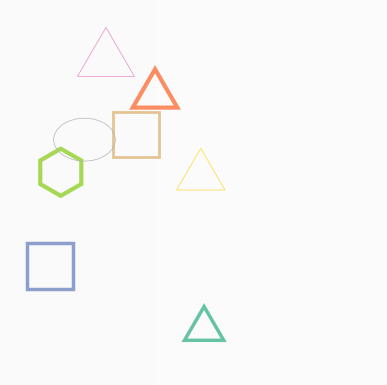[{"shape": "triangle", "thickness": 2.5, "radius": 0.29, "center": [0.527, 0.145]}, {"shape": "triangle", "thickness": 3, "radius": 0.33, "center": [0.4, 0.754]}, {"shape": "square", "thickness": 2.5, "radius": 0.29, "center": [0.128, 0.309]}, {"shape": "triangle", "thickness": 0.5, "radius": 0.42, "center": [0.273, 0.844]}, {"shape": "hexagon", "thickness": 3, "radius": 0.31, "center": [0.157, 0.553]}, {"shape": "triangle", "thickness": 0.5, "radius": 0.36, "center": [0.518, 0.543]}, {"shape": "square", "thickness": 2, "radius": 0.29, "center": [0.351, 0.65]}, {"shape": "oval", "thickness": 0.5, "radius": 0.4, "center": [0.218, 0.637]}]